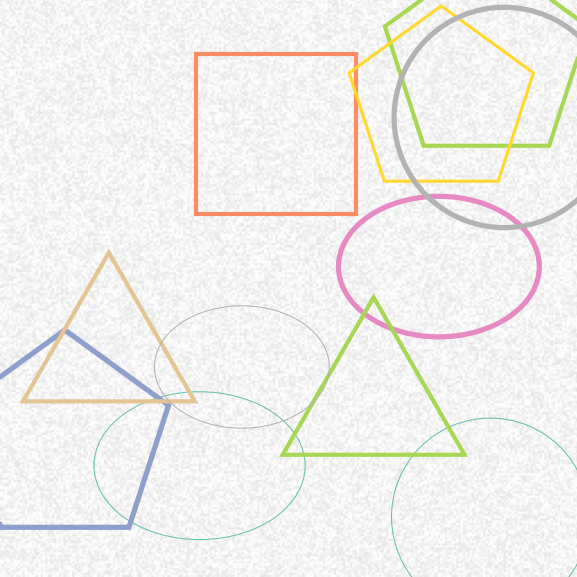[{"shape": "circle", "thickness": 0.5, "radius": 0.86, "center": [0.849, 0.104]}, {"shape": "oval", "thickness": 0.5, "radius": 0.91, "center": [0.346, 0.193]}, {"shape": "square", "thickness": 2, "radius": 0.69, "center": [0.478, 0.767]}, {"shape": "pentagon", "thickness": 2.5, "radius": 0.94, "center": [0.112, 0.239]}, {"shape": "oval", "thickness": 2.5, "radius": 0.87, "center": [0.76, 0.538]}, {"shape": "pentagon", "thickness": 2, "radius": 0.92, "center": [0.842, 0.896]}, {"shape": "triangle", "thickness": 2, "radius": 0.91, "center": [0.647, 0.302]}, {"shape": "pentagon", "thickness": 1.5, "radius": 0.84, "center": [0.764, 0.821]}, {"shape": "triangle", "thickness": 2, "radius": 0.86, "center": [0.189, 0.39]}, {"shape": "oval", "thickness": 0.5, "radius": 0.76, "center": [0.419, 0.364]}, {"shape": "circle", "thickness": 2.5, "radius": 0.95, "center": [0.873, 0.796]}]